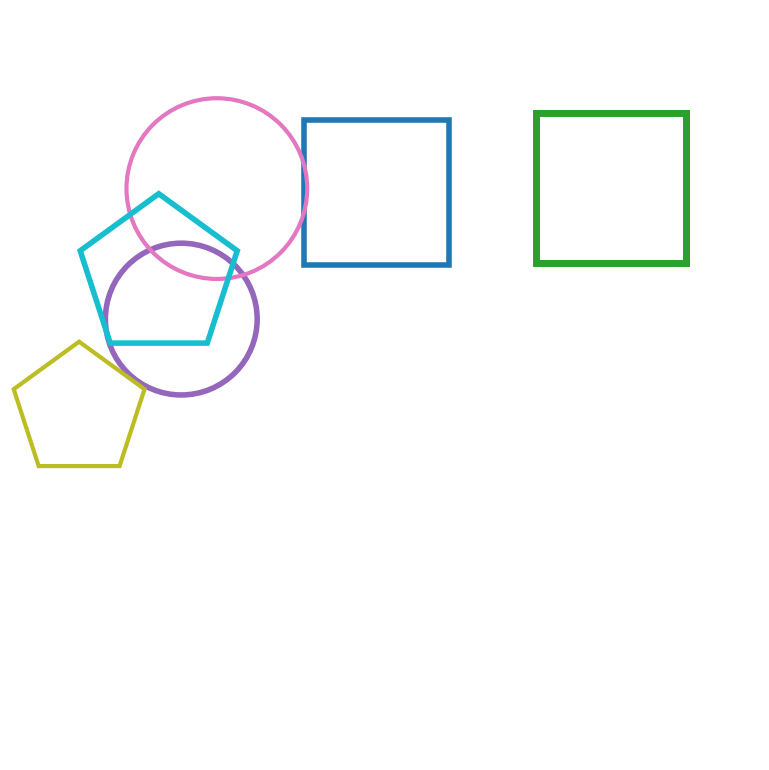[{"shape": "square", "thickness": 2, "radius": 0.47, "center": [0.489, 0.75]}, {"shape": "square", "thickness": 2.5, "radius": 0.49, "center": [0.794, 0.756]}, {"shape": "circle", "thickness": 2, "radius": 0.49, "center": [0.235, 0.586]}, {"shape": "circle", "thickness": 1.5, "radius": 0.59, "center": [0.282, 0.755]}, {"shape": "pentagon", "thickness": 1.5, "radius": 0.45, "center": [0.103, 0.467]}, {"shape": "pentagon", "thickness": 2, "radius": 0.54, "center": [0.206, 0.641]}]